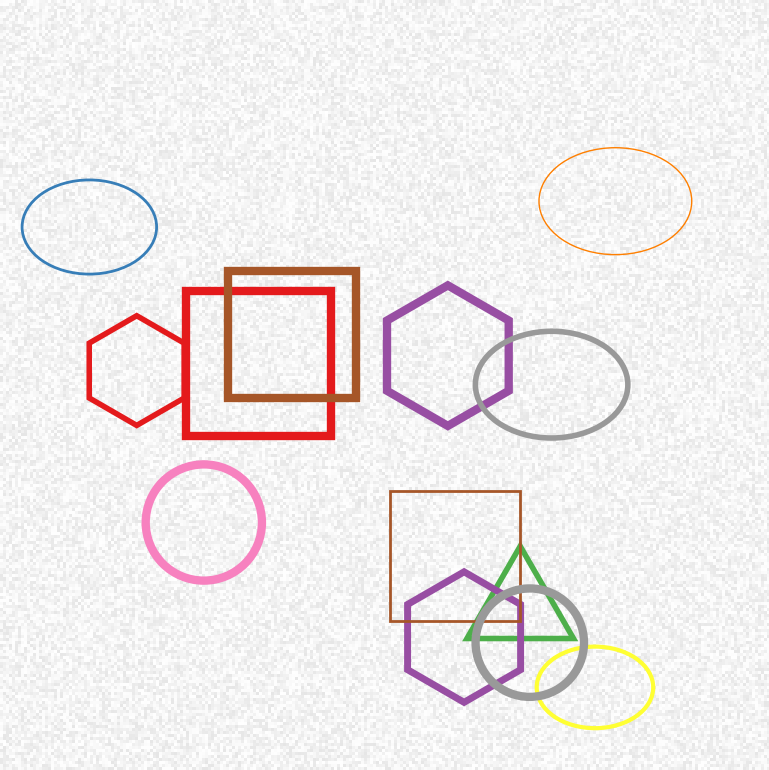[{"shape": "hexagon", "thickness": 2, "radius": 0.36, "center": [0.178, 0.519]}, {"shape": "square", "thickness": 3, "radius": 0.47, "center": [0.336, 0.528]}, {"shape": "oval", "thickness": 1, "radius": 0.44, "center": [0.116, 0.705]}, {"shape": "triangle", "thickness": 2, "radius": 0.4, "center": [0.676, 0.211]}, {"shape": "hexagon", "thickness": 3, "radius": 0.46, "center": [0.582, 0.538]}, {"shape": "hexagon", "thickness": 2.5, "radius": 0.42, "center": [0.603, 0.173]}, {"shape": "oval", "thickness": 0.5, "radius": 0.5, "center": [0.799, 0.739]}, {"shape": "oval", "thickness": 1.5, "radius": 0.38, "center": [0.773, 0.107]}, {"shape": "square", "thickness": 3, "radius": 0.41, "center": [0.379, 0.566]}, {"shape": "square", "thickness": 1, "radius": 0.42, "center": [0.591, 0.277]}, {"shape": "circle", "thickness": 3, "radius": 0.38, "center": [0.265, 0.321]}, {"shape": "oval", "thickness": 2, "radius": 0.5, "center": [0.716, 0.5]}, {"shape": "circle", "thickness": 3, "radius": 0.35, "center": [0.688, 0.165]}]